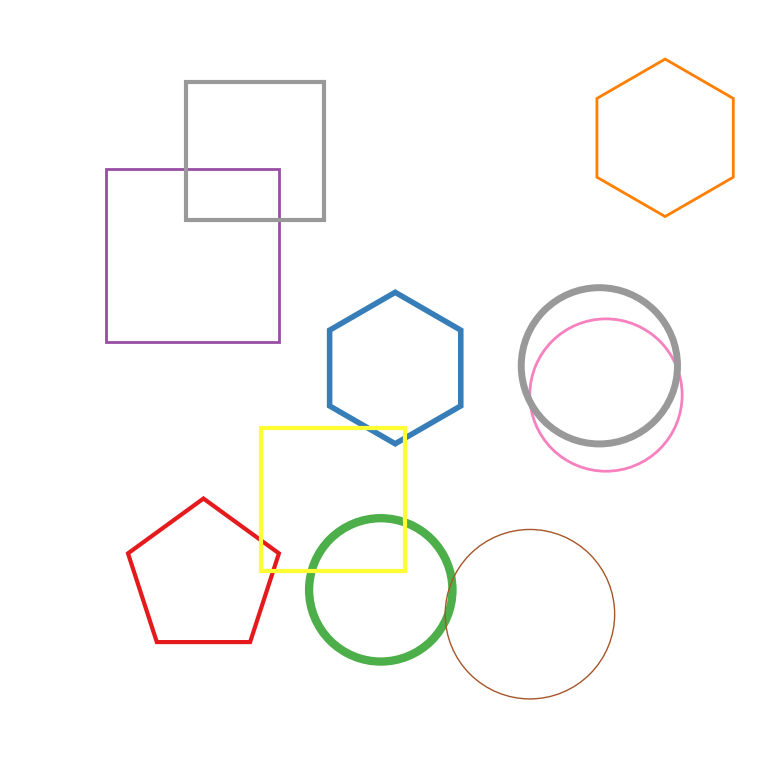[{"shape": "pentagon", "thickness": 1.5, "radius": 0.52, "center": [0.264, 0.249]}, {"shape": "hexagon", "thickness": 2, "radius": 0.49, "center": [0.513, 0.522]}, {"shape": "circle", "thickness": 3, "radius": 0.47, "center": [0.495, 0.234]}, {"shape": "square", "thickness": 1, "radius": 0.56, "center": [0.25, 0.668]}, {"shape": "hexagon", "thickness": 1, "radius": 0.51, "center": [0.864, 0.821]}, {"shape": "square", "thickness": 1.5, "radius": 0.47, "center": [0.433, 0.351]}, {"shape": "circle", "thickness": 0.5, "radius": 0.55, "center": [0.688, 0.202]}, {"shape": "circle", "thickness": 1, "radius": 0.49, "center": [0.787, 0.487]}, {"shape": "circle", "thickness": 2.5, "radius": 0.51, "center": [0.778, 0.525]}, {"shape": "square", "thickness": 1.5, "radius": 0.45, "center": [0.331, 0.804]}]